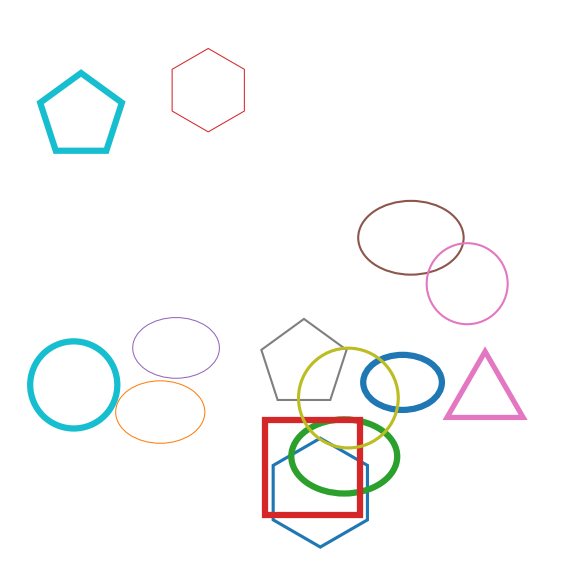[{"shape": "hexagon", "thickness": 1.5, "radius": 0.47, "center": [0.555, 0.146]}, {"shape": "oval", "thickness": 3, "radius": 0.34, "center": [0.697, 0.337]}, {"shape": "oval", "thickness": 0.5, "radius": 0.39, "center": [0.277, 0.286]}, {"shape": "oval", "thickness": 3, "radius": 0.46, "center": [0.596, 0.209]}, {"shape": "hexagon", "thickness": 0.5, "radius": 0.36, "center": [0.361, 0.843]}, {"shape": "square", "thickness": 3, "radius": 0.41, "center": [0.541, 0.19]}, {"shape": "oval", "thickness": 0.5, "radius": 0.38, "center": [0.305, 0.397]}, {"shape": "oval", "thickness": 1, "radius": 0.46, "center": [0.712, 0.587]}, {"shape": "triangle", "thickness": 2.5, "radius": 0.38, "center": [0.84, 0.314]}, {"shape": "circle", "thickness": 1, "radius": 0.35, "center": [0.809, 0.508]}, {"shape": "pentagon", "thickness": 1, "radius": 0.39, "center": [0.526, 0.369]}, {"shape": "circle", "thickness": 1.5, "radius": 0.43, "center": [0.603, 0.31]}, {"shape": "pentagon", "thickness": 3, "radius": 0.37, "center": [0.14, 0.798]}, {"shape": "circle", "thickness": 3, "radius": 0.38, "center": [0.128, 0.333]}]